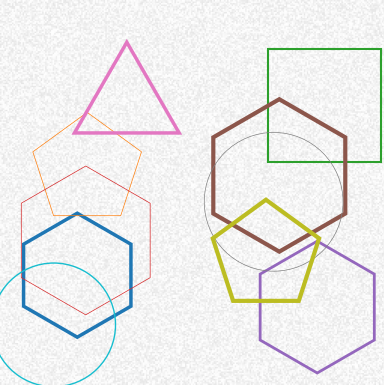[{"shape": "hexagon", "thickness": 2.5, "radius": 0.8, "center": [0.201, 0.285]}, {"shape": "pentagon", "thickness": 0.5, "radius": 0.74, "center": [0.226, 0.56]}, {"shape": "square", "thickness": 1.5, "radius": 0.74, "center": [0.842, 0.727]}, {"shape": "hexagon", "thickness": 0.5, "radius": 0.97, "center": [0.223, 0.376]}, {"shape": "hexagon", "thickness": 2, "radius": 0.86, "center": [0.824, 0.202]}, {"shape": "hexagon", "thickness": 3, "radius": 0.99, "center": [0.725, 0.544]}, {"shape": "triangle", "thickness": 2.5, "radius": 0.79, "center": [0.329, 0.733]}, {"shape": "circle", "thickness": 0.5, "radius": 0.9, "center": [0.711, 0.476]}, {"shape": "pentagon", "thickness": 3, "radius": 0.73, "center": [0.691, 0.336]}, {"shape": "circle", "thickness": 1, "radius": 0.8, "center": [0.139, 0.156]}]